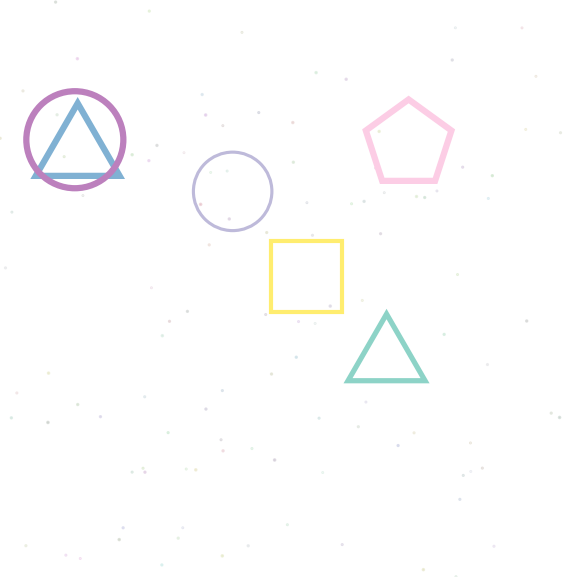[{"shape": "triangle", "thickness": 2.5, "radius": 0.39, "center": [0.669, 0.378]}, {"shape": "circle", "thickness": 1.5, "radius": 0.34, "center": [0.403, 0.668]}, {"shape": "triangle", "thickness": 3, "radius": 0.42, "center": [0.135, 0.737]}, {"shape": "pentagon", "thickness": 3, "radius": 0.39, "center": [0.708, 0.749]}, {"shape": "circle", "thickness": 3, "radius": 0.42, "center": [0.13, 0.757]}, {"shape": "square", "thickness": 2, "radius": 0.31, "center": [0.531, 0.52]}]